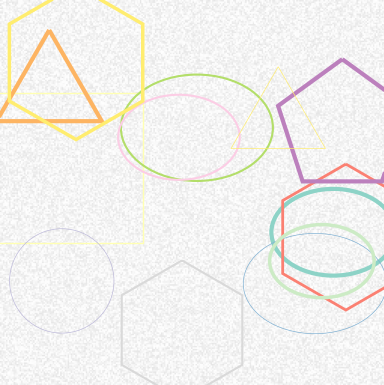[{"shape": "oval", "thickness": 3, "radius": 0.8, "center": [0.866, 0.397]}, {"shape": "square", "thickness": 1, "radius": 0.97, "center": [0.178, 0.564]}, {"shape": "circle", "thickness": 0.5, "radius": 0.68, "center": [0.16, 0.27]}, {"shape": "hexagon", "thickness": 2, "radius": 0.95, "center": [0.898, 0.384]}, {"shape": "oval", "thickness": 0.5, "radius": 0.93, "center": [0.818, 0.263]}, {"shape": "triangle", "thickness": 3, "radius": 0.79, "center": [0.128, 0.764]}, {"shape": "oval", "thickness": 1.5, "radius": 0.99, "center": [0.511, 0.668]}, {"shape": "oval", "thickness": 1.5, "radius": 0.79, "center": [0.465, 0.643]}, {"shape": "hexagon", "thickness": 1.5, "radius": 0.9, "center": [0.473, 0.143]}, {"shape": "pentagon", "thickness": 3, "radius": 0.88, "center": [0.889, 0.671]}, {"shape": "oval", "thickness": 2.5, "radius": 0.68, "center": [0.836, 0.322]}, {"shape": "hexagon", "thickness": 2.5, "radius": 1.0, "center": [0.198, 0.838]}, {"shape": "triangle", "thickness": 0.5, "radius": 0.71, "center": [0.723, 0.685]}]